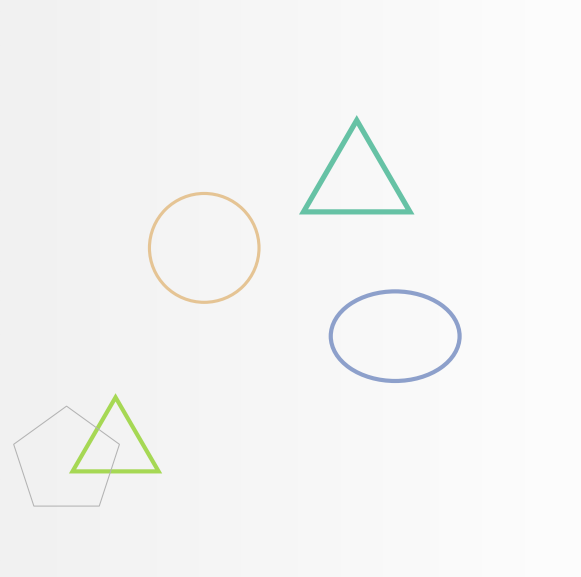[{"shape": "triangle", "thickness": 2.5, "radius": 0.53, "center": [0.614, 0.685]}, {"shape": "oval", "thickness": 2, "radius": 0.55, "center": [0.68, 0.417]}, {"shape": "triangle", "thickness": 2, "radius": 0.43, "center": [0.199, 0.226]}, {"shape": "circle", "thickness": 1.5, "radius": 0.47, "center": [0.351, 0.57]}, {"shape": "pentagon", "thickness": 0.5, "radius": 0.48, "center": [0.115, 0.2]}]